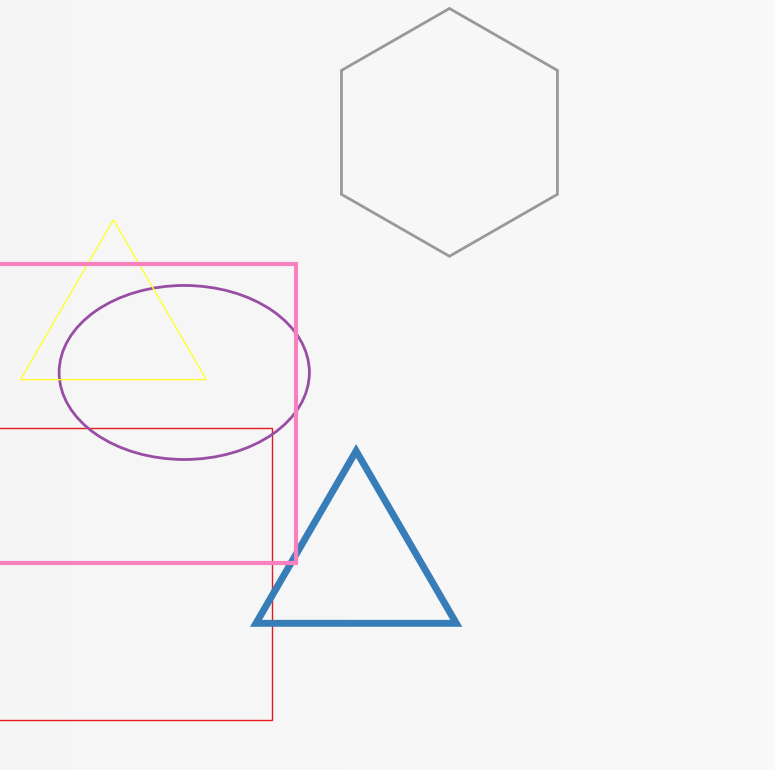[{"shape": "square", "thickness": 0.5, "radius": 0.95, "center": [0.161, 0.255]}, {"shape": "triangle", "thickness": 2.5, "radius": 0.75, "center": [0.46, 0.265]}, {"shape": "oval", "thickness": 1, "radius": 0.81, "center": [0.238, 0.516]}, {"shape": "triangle", "thickness": 0.5, "radius": 0.69, "center": [0.146, 0.576]}, {"shape": "square", "thickness": 1.5, "radius": 0.97, "center": [0.189, 0.463]}, {"shape": "hexagon", "thickness": 1, "radius": 0.8, "center": [0.58, 0.828]}]